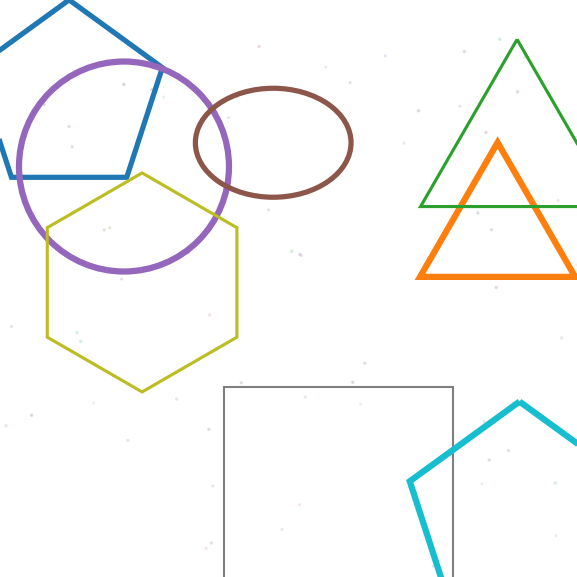[{"shape": "pentagon", "thickness": 2.5, "radius": 0.85, "center": [0.12, 0.83]}, {"shape": "triangle", "thickness": 3, "radius": 0.78, "center": [0.862, 0.597]}, {"shape": "triangle", "thickness": 1.5, "radius": 0.96, "center": [0.895, 0.738]}, {"shape": "circle", "thickness": 3, "radius": 0.91, "center": [0.215, 0.711]}, {"shape": "oval", "thickness": 2.5, "radius": 0.67, "center": [0.473, 0.752]}, {"shape": "square", "thickness": 1, "radius": 0.99, "center": [0.586, 0.13]}, {"shape": "hexagon", "thickness": 1.5, "radius": 0.95, "center": [0.246, 0.51]}, {"shape": "pentagon", "thickness": 3, "radius": 1.0, "center": [0.9, 0.104]}]